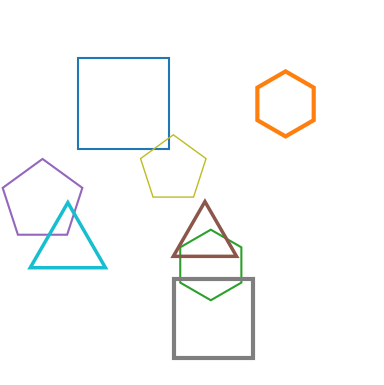[{"shape": "square", "thickness": 1.5, "radius": 0.59, "center": [0.32, 0.732]}, {"shape": "hexagon", "thickness": 3, "radius": 0.42, "center": [0.742, 0.73]}, {"shape": "hexagon", "thickness": 1.5, "radius": 0.46, "center": [0.548, 0.312]}, {"shape": "pentagon", "thickness": 1.5, "radius": 0.54, "center": [0.11, 0.478]}, {"shape": "triangle", "thickness": 2.5, "radius": 0.47, "center": [0.532, 0.382]}, {"shape": "square", "thickness": 3, "radius": 0.51, "center": [0.555, 0.173]}, {"shape": "pentagon", "thickness": 1, "radius": 0.45, "center": [0.45, 0.56]}, {"shape": "triangle", "thickness": 2.5, "radius": 0.56, "center": [0.176, 0.361]}]